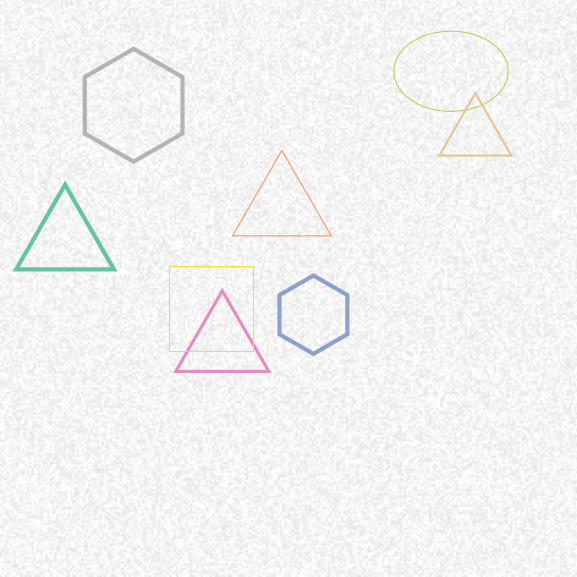[{"shape": "triangle", "thickness": 2, "radius": 0.49, "center": [0.113, 0.582]}, {"shape": "triangle", "thickness": 0.5, "radius": 0.49, "center": [0.488, 0.64]}, {"shape": "hexagon", "thickness": 2, "radius": 0.34, "center": [0.543, 0.454]}, {"shape": "triangle", "thickness": 1.5, "radius": 0.47, "center": [0.385, 0.403]}, {"shape": "oval", "thickness": 0.5, "radius": 0.5, "center": [0.781, 0.876]}, {"shape": "square", "thickness": 0.5, "radius": 0.37, "center": [0.366, 0.465]}, {"shape": "triangle", "thickness": 1, "radius": 0.36, "center": [0.823, 0.766]}, {"shape": "hexagon", "thickness": 2, "radius": 0.49, "center": [0.231, 0.817]}]